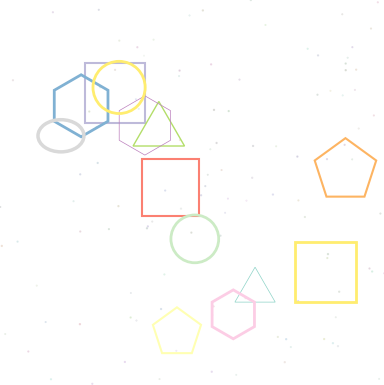[{"shape": "triangle", "thickness": 0.5, "radius": 0.3, "center": [0.663, 0.246]}, {"shape": "pentagon", "thickness": 1.5, "radius": 0.33, "center": [0.46, 0.136]}, {"shape": "square", "thickness": 1.5, "radius": 0.39, "center": [0.3, 0.759]}, {"shape": "square", "thickness": 1.5, "radius": 0.37, "center": [0.443, 0.514]}, {"shape": "hexagon", "thickness": 2, "radius": 0.4, "center": [0.211, 0.725]}, {"shape": "pentagon", "thickness": 1.5, "radius": 0.42, "center": [0.897, 0.557]}, {"shape": "triangle", "thickness": 1, "radius": 0.39, "center": [0.412, 0.659]}, {"shape": "hexagon", "thickness": 2, "radius": 0.32, "center": [0.606, 0.183]}, {"shape": "oval", "thickness": 2.5, "radius": 0.3, "center": [0.158, 0.647]}, {"shape": "hexagon", "thickness": 0.5, "radius": 0.38, "center": [0.376, 0.674]}, {"shape": "circle", "thickness": 2, "radius": 0.31, "center": [0.506, 0.38]}, {"shape": "square", "thickness": 2, "radius": 0.39, "center": [0.846, 0.294]}, {"shape": "circle", "thickness": 2, "radius": 0.34, "center": [0.309, 0.773]}]